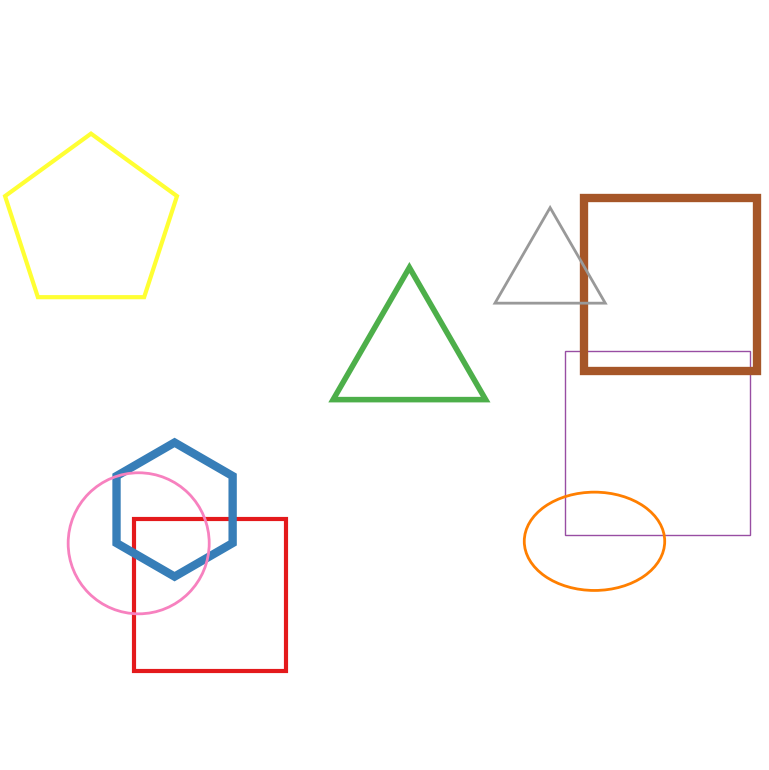[{"shape": "square", "thickness": 1.5, "radius": 0.49, "center": [0.273, 0.227]}, {"shape": "hexagon", "thickness": 3, "radius": 0.44, "center": [0.227, 0.338]}, {"shape": "triangle", "thickness": 2, "radius": 0.57, "center": [0.532, 0.538]}, {"shape": "square", "thickness": 0.5, "radius": 0.6, "center": [0.854, 0.425]}, {"shape": "oval", "thickness": 1, "radius": 0.46, "center": [0.772, 0.297]}, {"shape": "pentagon", "thickness": 1.5, "radius": 0.59, "center": [0.118, 0.709]}, {"shape": "square", "thickness": 3, "radius": 0.56, "center": [0.871, 0.63]}, {"shape": "circle", "thickness": 1, "radius": 0.46, "center": [0.18, 0.294]}, {"shape": "triangle", "thickness": 1, "radius": 0.41, "center": [0.714, 0.648]}]